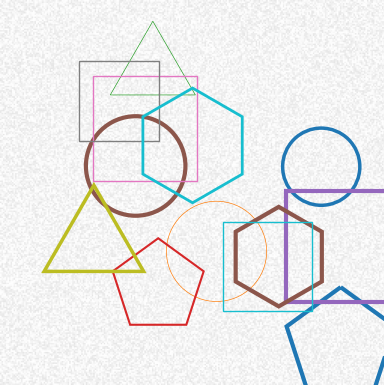[{"shape": "circle", "thickness": 2.5, "radius": 0.5, "center": [0.834, 0.567]}, {"shape": "pentagon", "thickness": 3, "radius": 0.74, "center": [0.885, 0.106]}, {"shape": "circle", "thickness": 0.5, "radius": 0.65, "center": [0.562, 0.347]}, {"shape": "triangle", "thickness": 0.5, "radius": 0.64, "center": [0.397, 0.817]}, {"shape": "pentagon", "thickness": 1.5, "radius": 0.62, "center": [0.411, 0.257]}, {"shape": "square", "thickness": 3, "radius": 0.72, "center": [0.887, 0.36]}, {"shape": "hexagon", "thickness": 3, "radius": 0.65, "center": [0.724, 0.333]}, {"shape": "circle", "thickness": 3, "radius": 0.65, "center": [0.352, 0.569]}, {"shape": "square", "thickness": 1, "radius": 0.68, "center": [0.377, 0.666]}, {"shape": "square", "thickness": 1, "radius": 0.52, "center": [0.309, 0.738]}, {"shape": "triangle", "thickness": 2.5, "radius": 0.75, "center": [0.244, 0.37]}, {"shape": "hexagon", "thickness": 2, "radius": 0.74, "center": [0.5, 0.622]}, {"shape": "square", "thickness": 1, "radius": 0.58, "center": [0.694, 0.308]}]